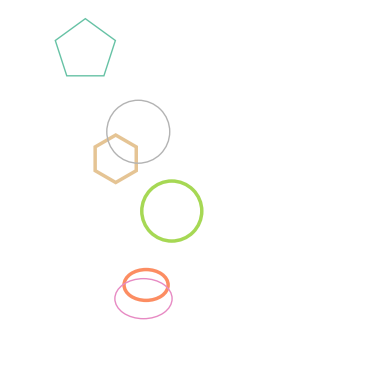[{"shape": "pentagon", "thickness": 1, "radius": 0.41, "center": [0.222, 0.869]}, {"shape": "oval", "thickness": 2.5, "radius": 0.29, "center": [0.379, 0.26]}, {"shape": "oval", "thickness": 1, "radius": 0.37, "center": [0.373, 0.224]}, {"shape": "circle", "thickness": 2.5, "radius": 0.39, "center": [0.446, 0.452]}, {"shape": "hexagon", "thickness": 2.5, "radius": 0.31, "center": [0.301, 0.588]}, {"shape": "circle", "thickness": 1, "radius": 0.41, "center": [0.359, 0.658]}]